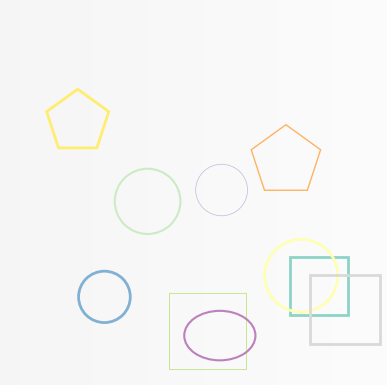[{"shape": "square", "thickness": 2, "radius": 0.37, "center": [0.823, 0.257]}, {"shape": "circle", "thickness": 2, "radius": 0.47, "center": [0.777, 0.284]}, {"shape": "circle", "thickness": 0.5, "radius": 0.33, "center": [0.572, 0.506]}, {"shape": "circle", "thickness": 2, "radius": 0.33, "center": [0.269, 0.229]}, {"shape": "pentagon", "thickness": 1, "radius": 0.47, "center": [0.738, 0.582]}, {"shape": "square", "thickness": 0.5, "radius": 0.5, "center": [0.536, 0.141]}, {"shape": "square", "thickness": 2, "radius": 0.45, "center": [0.89, 0.197]}, {"shape": "oval", "thickness": 1.5, "radius": 0.46, "center": [0.567, 0.128]}, {"shape": "circle", "thickness": 1.5, "radius": 0.42, "center": [0.381, 0.477]}, {"shape": "pentagon", "thickness": 2, "radius": 0.42, "center": [0.201, 0.684]}]